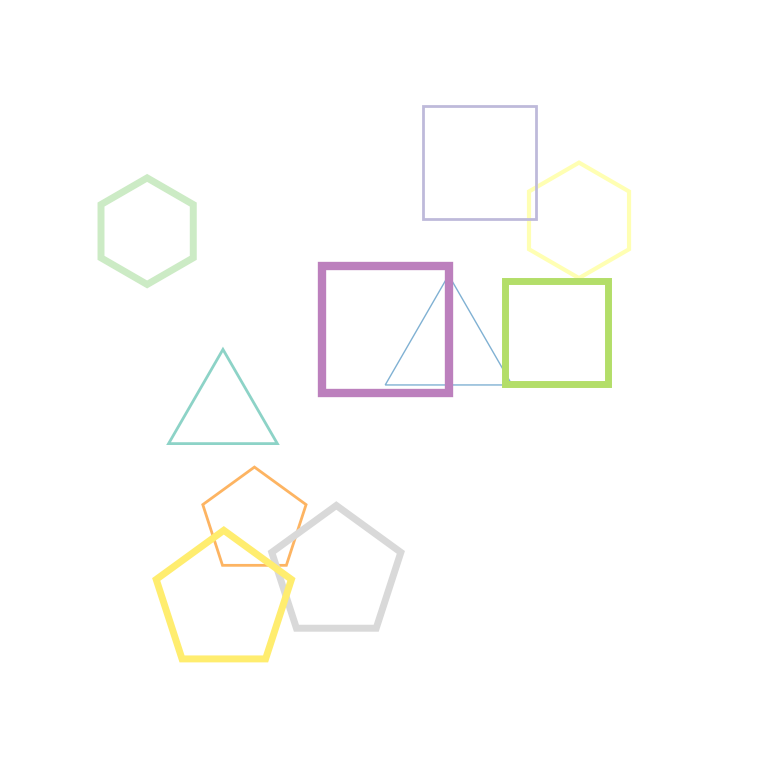[{"shape": "triangle", "thickness": 1, "radius": 0.41, "center": [0.29, 0.465]}, {"shape": "hexagon", "thickness": 1.5, "radius": 0.38, "center": [0.752, 0.714]}, {"shape": "square", "thickness": 1, "radius": 0.37, "center": [0.623, 0.789]}, {"shape": "triangle", "thickness": 0.5, "radius": 0.48, "center": [0.583, 0.548]}, {"shape": "pentagon", "thickness": 1, "radius": 0.35, "center": [0.33, 0.323]}, {"shape": "square", "thickness": 2.5, "radius": 0.34, "center": [0.722, 0.568]}, {"shape": "pentagon", "thickness": 2.5, "radius": 0.44, "center": [0.437, 0.255]}, {"shape": "square", "thickness": 3, "radius": 0.41, "center": [0.501, 0.573]}, {"shape": "hexagon", "thickness": 2.5, "radius": 0.35, "center": [0.191, 0.7]}, {"shape": "pentagon", "thickness": 2.5, "radius": 0.46, "center": [0.291, 0.219]}]